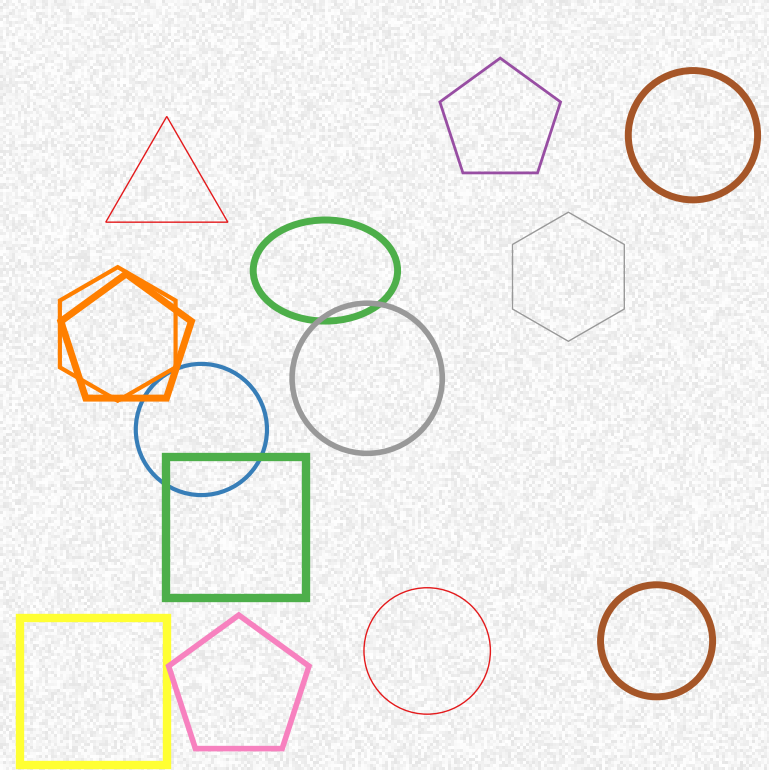[{"shape": "triangle", "thickness": 0.5, "radius": 0.46, "center": [0.217, 0.757]}, {"shape": "circle", "thickness": 0.5, "radius": 0.41, "center": [0.555, 0.155]}, {"shape": "circle", "thickness": 1.5, "radius": 0.43, "center": [0.262, 0.442]}, {"shape": "oval", "thickness": 2.5, "radius": 0.47, "center": [0.423, 0.649]}, {"shape": "square", "thickness": 3, "radius": 0.46, "center": [0.307, 0.315]}, {"shape": "pentagon", "thickness": 1, "radius": 0.41, "center": [0.65, 0.842]}, {"shape": "pentagon", "thickness": 2.5, "radius": 0.45, "center": [0.164, 0.555]}, {"shape": "hexagon", "thickness": 1.5, "radius": 0.43, "center": [0.153, 0.566]}, {"shape": "square", "thickness": 3, "radius": 0.48, "center": [0.122, 0.102]}, {"shape": "circle", "thickness": 2.5, "radius": 0.36, "center": [0.853, 0.168]}, {"shape": "circle", "thickness": 2.5, "radius": 0.42, "center": [0.9, 0.824]}, {"shape": "pentagon", "thickness": 2, "radius": 0.48, "center": [0.31, 0.105]}, {"shape": "circle", "thickness": 2, "radius": 0.49, "center": [0.477, 0.509]}, {"shape": "hexagon", "thickness": 0.5, "radius": 0.42, "center": [0.738, 0.641]}]